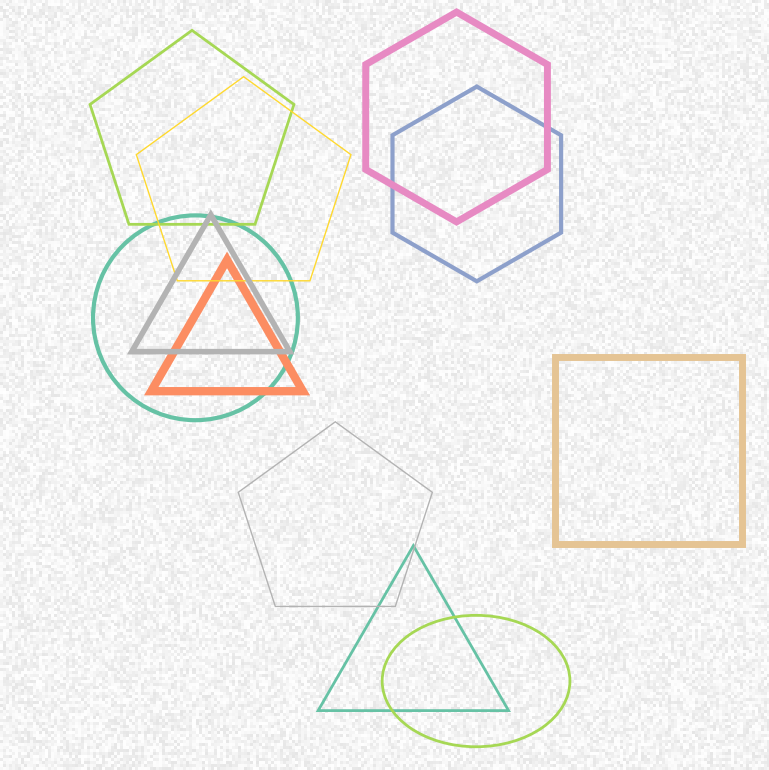[{"shape": "circle", "thickness": 1.5, "radius": 0.66, "center": [0.254, 0.587]}, {"shape": "triangle", "thickness": 1, "radius": 0.71, "center": [0.537, 0.149]}, {"shape": "triangle", "thickness": 3, "radius": 0.57, "center": [0.295, 0.549]}, {"shape": "hexagon", "thickness": 1.5, "radius": 0.63, "center": [0.619, 0.761]}, {"shape": "hexagon", "thickness": 2.5, "radius": 0.68, "center": [0.593, 0.848]}, {"shape": "oval", "thickness": 1, "radius": 0.61, "center": [0.618, 0.116]}, {"shape": "pentagon", "thickness": 1, "radius": 0.7, "center": [0.249, 0.821]}, {"shape": "pentagon", "thickness": 0.5, "radius": 0.73, "center": [0.316, 0.754]}, {"shape": "square", "thickness": 2.5, "radius": 0.61, "center": [0.843, 0.415]}, {"shape": "triangle", "thickness": 2, "radius": 0.59, "center": [0.274, 0.603]}, {"shape": "pentagon", "thickness": 0.5, "radius": 0.66, "center": [0.435, 0.32]}]